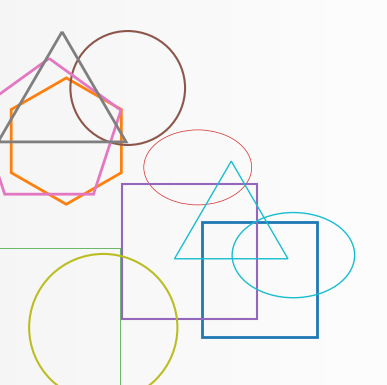[{"shape": "square", "thickness": 2, "radius": 0.74, "center": [0.671, 0.274]}, {"shape": "hexagon", "thickness": 2, "radius": 0.82, "center": [0.171, 0.633]}, {"shape": "square", "thickness": 0.5, "radius": 0.94, "center": [0.123, 0.17]}, {"shape": "oval", "thickness": 0.5, "radius": 0.7, "center": [0.51, 0.565]}, {"shape": "square", "thickness": 1.5, "radius": 0.88, "center": [0.489, 0.348]}, {"shape": "circle", "thickness": 1.5, "radius": 0.74, "center": [0.33, 0.771]}, {"shape": "pentagon", "thickness": 2, "radius": 0.97, "center": [0.127, 0.653]}, {"shape": "triangle", "thickness": 2, "radius": 0.95, "center": [0.16, 0.727]}, {"shape": "circle", "thickness": 1.5, "radius": 0.96, "center": [0.267, 0.149]}, {"shape": "oval", "thickness": 1, "radius": 0.79, "center": [0.757, 0.337]}, {"shape": "triangle", "thickness": 1, "radius": 0.85, "center": [0.597, 0.412]}]